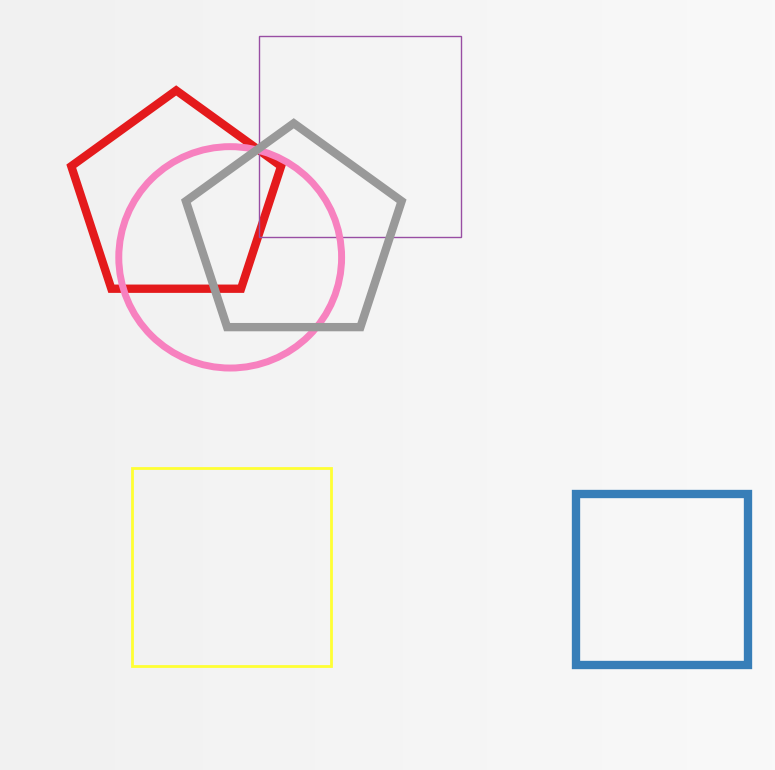[{"shape": "pentagon", "thickness": 3, "radius": 0.71, "center": [0.227, 0.74]}, {"shape": "square", "thickness": 3, "radius": 0.56, "center": [0.854, 0.247]}, {"shape": "square", "thickness": 0.5, "radius": 0.65, "center": [0.465, 0.823]}, {"shape": "square", "thickness": 1, "radius": 0.64, "center": [0.299, 0.263]}, {"shape": "circle", "thickness": 2.5, "radius": 0.72, "center": [0.297, 0.666]}, {"shape": "pentagon", "thickness": 3, "radius": 0.73, "center": [0.379, 0.694]}]